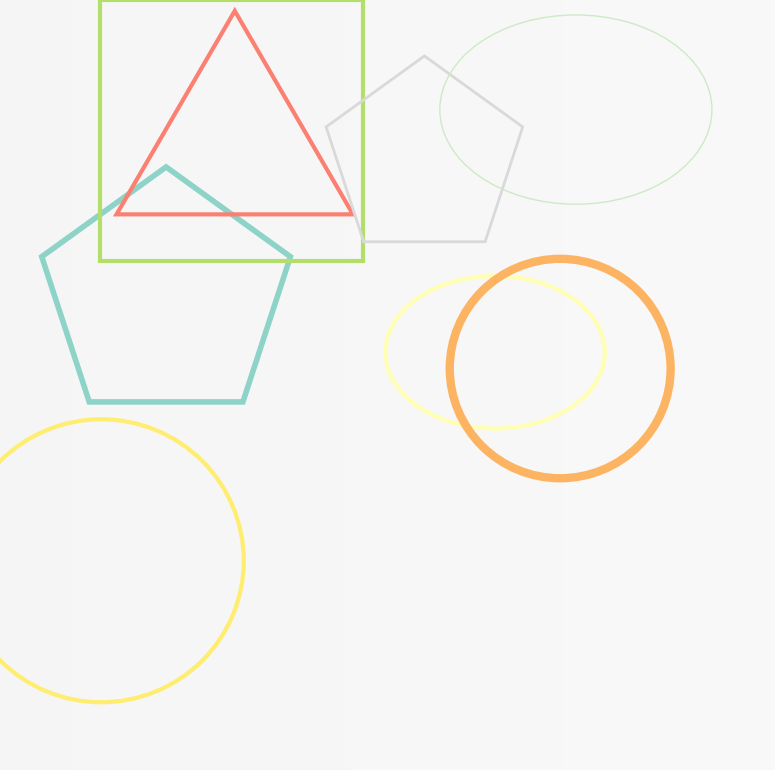[{"shape": "pentagon", "thickness": 2, "radius": 0.84, "center": [0.214, 0.615]}, {"shape": "oval", "thickness": 1.5, "radius": 0.71, "center": [0.639, 0.543]}, {"shape": "triangle", "thickness": 1.5, "radius": 0.88, "center": [0.303, 0.81]}, {"shape": "circle", "thickness": 3, "radius": 0.71, "center": [0.723, 0.521]}, {"shape": "square", "thickness": 1.5, "radius": 0.85, "center": [0.299, 0.831]}, {"shape": "pentagon", "thickness": 1, "radius": 0.67, "center": [0.548, 0.794]}, {"shape": "oval", "thickness": 0.5, "radius": 0.88, "center": [0.743, 0.858]}, {"shape": "circle", "thickness": 1.5, "radius": 0.92, "center": [0.131, 0.272]}]